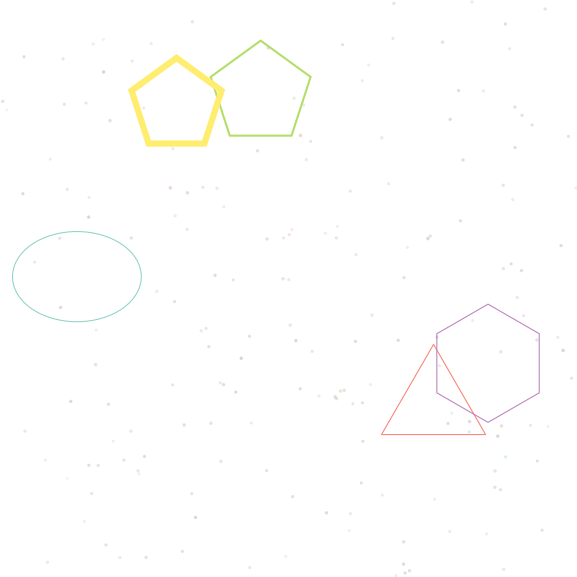[{"shape": "oval", "thickness": 0.5, "radius": 0.56, "center": [0.133, 0.52]}, {"shape": "triangle", "thickness": 0.5, "radius": 0.52, "center": [0.751, 0.299]}, {"shape": "pentagon", "thickness": 1, "radius": 0.45, "center": [0.451, 0.838]}, {"shape": "hexagon", "thickness": 0.5, "radius": 0.51, "center": [0.845, 0.37]}, {"shape": "pentagon", "thickness": 3, "radius": 0.41, "center": [0.306, 0.817]}]